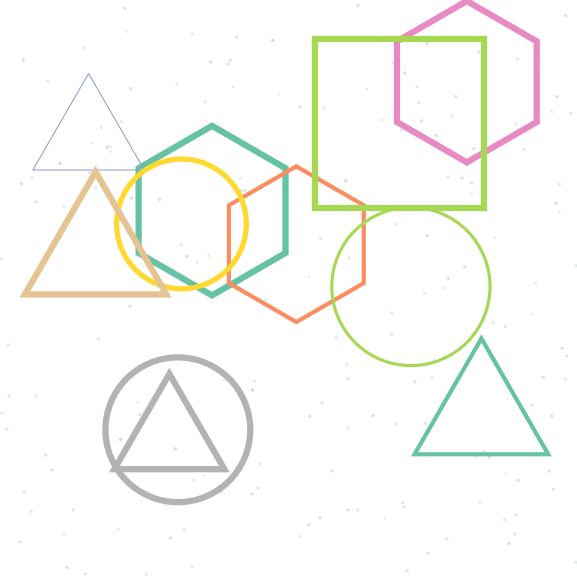[{"shape": "triangle", "thickness": 2, "radius": 0.67, "center": [0.834, 0.279]}, {"shape": "hexagon", "thickness": 3, "radius": 0.73, "center": [0.367, 0.634]}, {"shape": "hexagon", "thickness": 2, "radius": 0.67, "center": [0.513, 0.576]}, {"shape": "triangle", "thickness": 0.5, "radius": 0.56, "center": [0.153, 0.76]}, {"shape": "hexagon", "thickness": 3, "radius": 0.7, "center": [0.808, 0.858]}, {"shape": "circle", "thickness": 1.5, "radius": 0.69, "center": [0.712, 0.503]}, {"shape": "square", "thickness": 3, "radius": 0.73, "center": [0.692, 0.785]}, {"shape": "circle", "thickness": 2.5, "radius": 0.56, "center": [0.314, 0.611]}, {"shape": "triangle", "thickness": 3, "radius": 0.71, "center": [0.166, 0.56]}, {"shape": "triangle", "thickness": 3, "radius": 0.55, "center": [0.293, 0.242]}, {"shape": "circle", "thickness": 3, "radius": 0.63, "center": [0.308, 0.255]}]